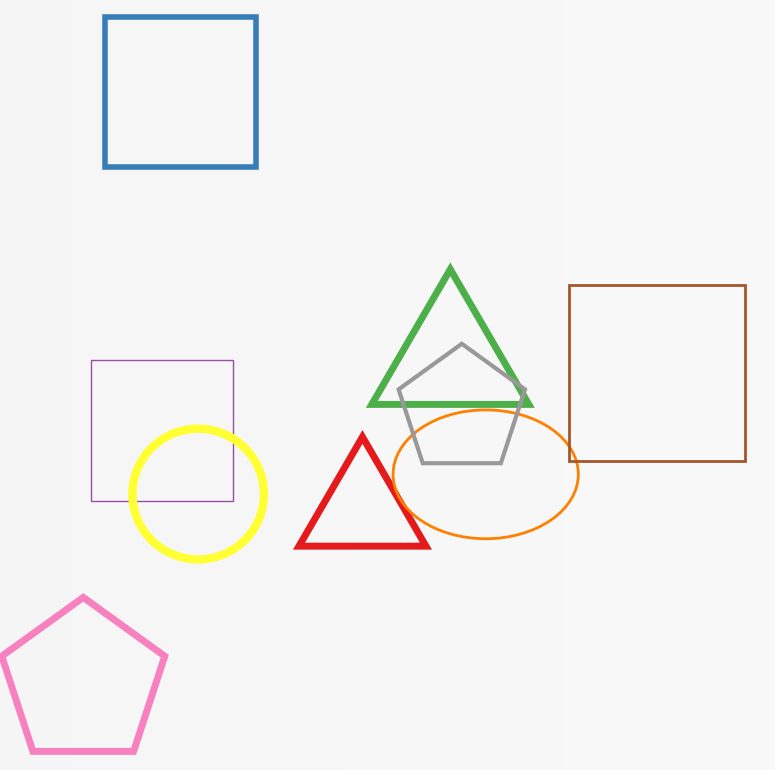[{"shape": "triangle", "thickness": 2.5, "radius": 0.47, "center": [0.468, 0.338]}, {"shape": "square", "thickness": 2, "radius": 0.49, "center": [0.233, 0.88]}, {"shape": "triangle", "thickness": 2.5, "radius": 0.58, "center": [0.581, 0.533]}, {"shape": "square", "thickness": 0.5, "radius": 0.46, "center": [0.209, 0.441]}, {"shape": "oval", "thickness": 1, "radius": 0.6, "center": [0.627, 0.384]}, {"shape": "circle", "thickness": 3, "radius": 0.42, "center": [0.256, 0.358]}, {"shape": "square", "thickness": 1, "radius": 0.57, "center": [0.848, 0.516]}, {"shape": "pentagon", "thickness": 2.5, "radius": 0.55, "center": [0.107, 0.114]}, {"shape": "pentagon", "thickness": 1.5, "radius": 0.43, "center": [0.596, 0.468]}]